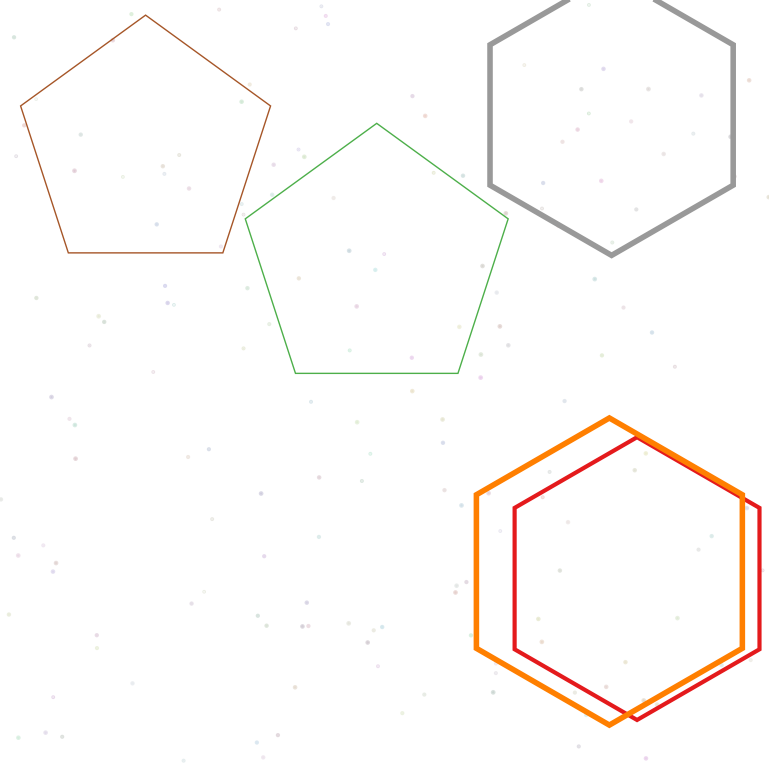[{"shape": "hexagon", "thickness": 1.5, "radius": 0.92, "center": [0.827, 0.249]}, {"shape": "pentagon", "thickness": 0.5, "radius": 0.9, "center": [0.489, 0.66]}, {"shape": "hexagon", "thickness": 2, "radius": 1.0, "center": [0.791, 0.258]}, {"shape": "pentagon", "thickness": 0.5, "radius": 0.85, "center": [0.189, 0.81]}, {"shape": "hexagon", "thickness": 2, "radius": 0.91, "center": [0.794, 0.851]}]